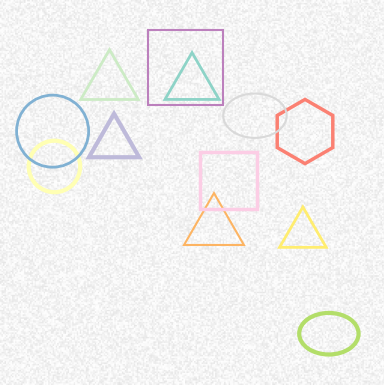[{"shape": "triangle", "thickness": 2, "radius": 0.41, "center": [0.499, 0.782]}, {"shape": "circle", "thickness": 3, "radius": 0.33, "center": [0.141, 0.568]}, {"shape": "triangle", "thickness": 3, "radius": 0.38, "center": [0.296, 0.629]}, {"shape": "hexagon", "thickness": 2.5, "radius": 0.42, "center": [0.792, 0.658]}, {"shape": "circle", "thickness": 2, "radius": 0.47, "center": [0.137, 0.659]}, {"shape": "triangle", "thickness": 1.5, "radius": 0.45, "center": [0.556, 0.409]}, {"shape": "oval", "thickness": 3, "radius": 0.39, "center": [0.854, 0.133]}, {"shape": "square", "thickness": 2.5, "radius": 0.37, "center": [0.594, 0.531]}, {"shape": "oval", "thickness": 1.5, "radius": 0.41, "center": [0.662, 0.7]}, {"shape": "square", "thickness": 1.5, "radius": 0.49, "center": [0.481, 0.825]}, {"shape": "triangle", "thickness": 2, "radius": 0.43, "center": [0.284, 0.785]}, {"shape": "triangle", "thickness": 2, "radius": 0.35, "center": [0.787, 0.393]}]